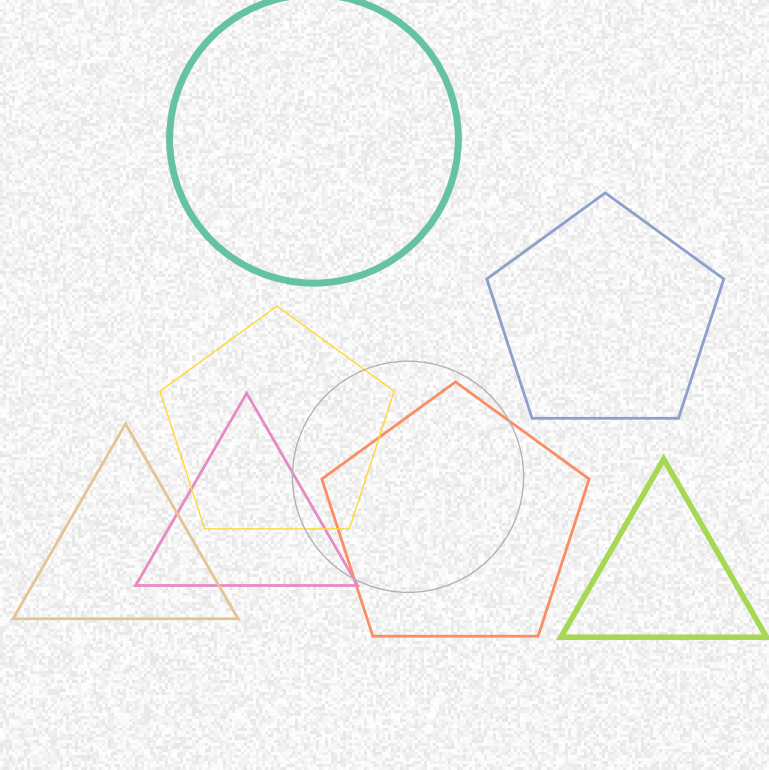[{"shape": "circle", "thickness": 2.5, "radius": 0.94, "center": [0.408, 0.82]}, {"shape": "pentagon", "thickness": 1, "radius": 0.91, "center": [0.592, 0.321]}, {"shape": "pentagon", "thickness": 1, "radius": 0.81, "center": [0.786, 0.588]}, {"shape": "triangle", "thickness": 1, "radius": 0.83, "center": [0.32, 0.323]}, {"shape": "triangle", "thickness": 2, "radius": 0.77, "center": [0.862, 0.25]}, {"shape": "pentagon", "thickness": 0.5, "radius": 0.8, "center": [0.36, 0.442]}, {"shape": "triangle", "thickness": 1, "radius": 0.84, "center": [0.163, 0.281]}, {"shape": "circle", "thickness": 0.5, "radius": 0.75, "center": [0.53, 0.381]}]